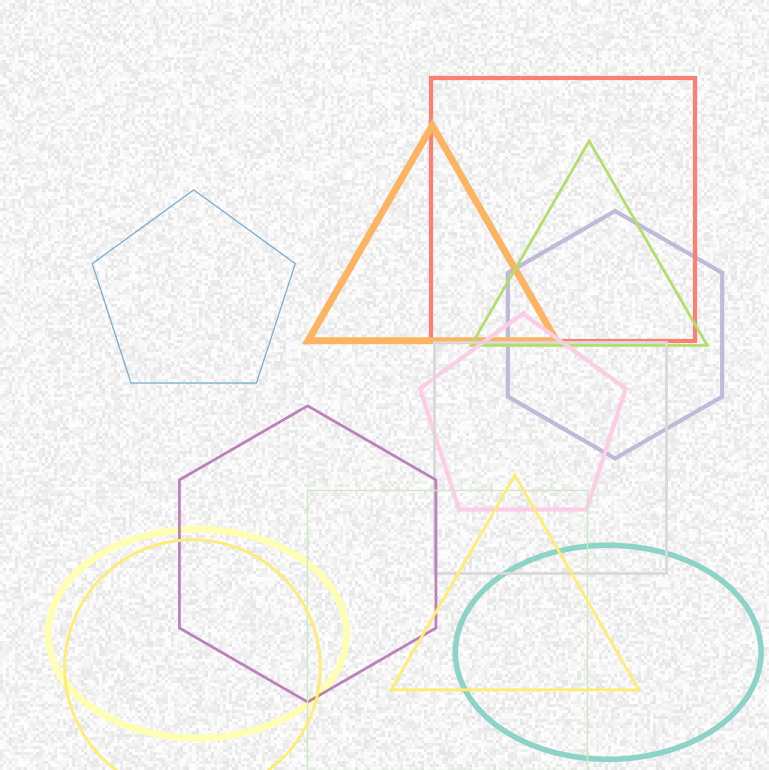[{"shape": "oval", "thickness": 2, "radius": 0.99, "center": [0.79, 0.153]}, {"shape": "oval", "thickness": 2.5, "radius": 0.97, "center": [0.256, 0.177]}, {"shape": "hexagon", "thickness": 1.5, "radius": 0.8, "center": [0.799, 0.565]}, {"shape": "square", "thickness": 1.5, "radius": 0.85, "center": [0.731, 0.728]}, {"shape": "pentagon", "thickness": 0.5, "radius": 0.69, "center": [0.252, 0.615]}, {"shape": "triangle", "thickness": 2.5, "radius": 0.93, "center": [0.561, 0.651]}, {"shape": "triangle", "thickness": 1, "radius": 0.89, "center": [0.765, 0.64]}, {"shape": "pentagon", "thickness": 1.5, "radius": 0.7, "center": [0.679, 0.452]}, {"shape": "square", "thickness": 1, "radius": 0.75, "center": [0.714, 0.406]}, {"shape": "hexagon", "thickness": 1, "radius": 0.96, "center": [0.4, 0.281]}, {"shape": "square", "thickness": 0.5, "radius": 0.91, "center": [0.58, 0.182]}, {"shape": "triangle", "thickness": 1, "radius": 0.93, "center": [0.669, 0.197]}, {"shape": "circle", "thickness": 1, "radius": 0.83, "center": [0.25, 0.133]}]